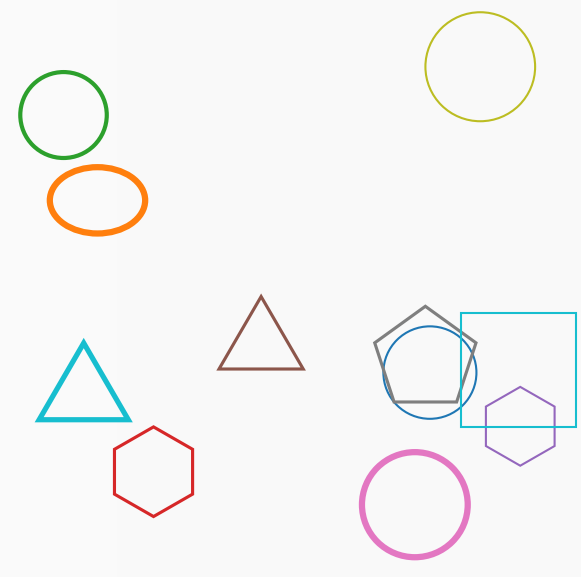[{"shape": "circle", "thickness": 1, "radius": 0.4, "center": [0.74, 0.354]}, {"shape": "oval", "thickness": 3, "radius": 0.41, "center": [0.168, 0.652]}, {"shape": "circle", "thickness": 2, "radius": 0.37, "center": [0.109, 0.8]}, {"shape": "hexagon", "thickness": 1.5, "radius": 0.39, "center": [0.264, 0.182]}, {"shape": "hexagon", "thickness": 1, "radius": 0.34, "center": [0.895, 0.261]}, {"shape": "triangle", "thickness": 1.5, "radius": 0.42, "center": [0.449, 0.402]}, {"shape": "circle", "thickness": 3, "radius": 0.45, "center": [0.714, 0.125]}, {"shape": "pentagon", "thickness": 1.5, "radius": 0.46, "center": [0.732, 0.377]}, {"shape": "circle", "thickness": 1, "radius": 0.47, "center": [0.826, 0.884]}, {"shape": "triangle", "thickness": 2.5, "radius": 0.44, "center": [0.144, 0.317]}, {"shape": "square", "thickness": 1, "radius": 0.49, "center": [0.892, 0.359]}]